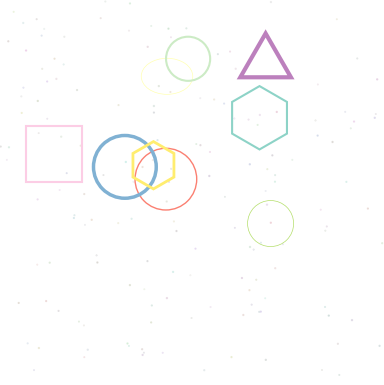[{"shape": "hexagon", "thickness": 1.5, "radius": 0.41, "center": [0.674, 0.694]}, {"shape": "oval", "thickness": 0.5, "radius": 0.33, "center": [0.434, 0.802]}, {"shape": "circle", "thickness": 1, "radius": 0.4, "center": [0.431, 0.535]}, {"shape": "circle", "thickness": 2.5, "radius": 0.41, "center": [0.324, 0.567]}, {"shape": "circle", "thickness": 0.5, "radius": 0.3, "center": [0.703, 0.419]}, {"shape": "square", "thickness": 1.5, "radius": 0.36, "center": [0.139, 0.6]}, {"shape": "triangle", "thickness": 3, "radius": 0.38, "center": [0.69, 0.837]}, {"shape": "circle", "thickness": 1.5, "radius": 0.29, "center": [0.489, 0.847]}, {"shape": "hexagon", "thickness": 2, "radius": 0.31, "center": [0.399, 0.571]}]